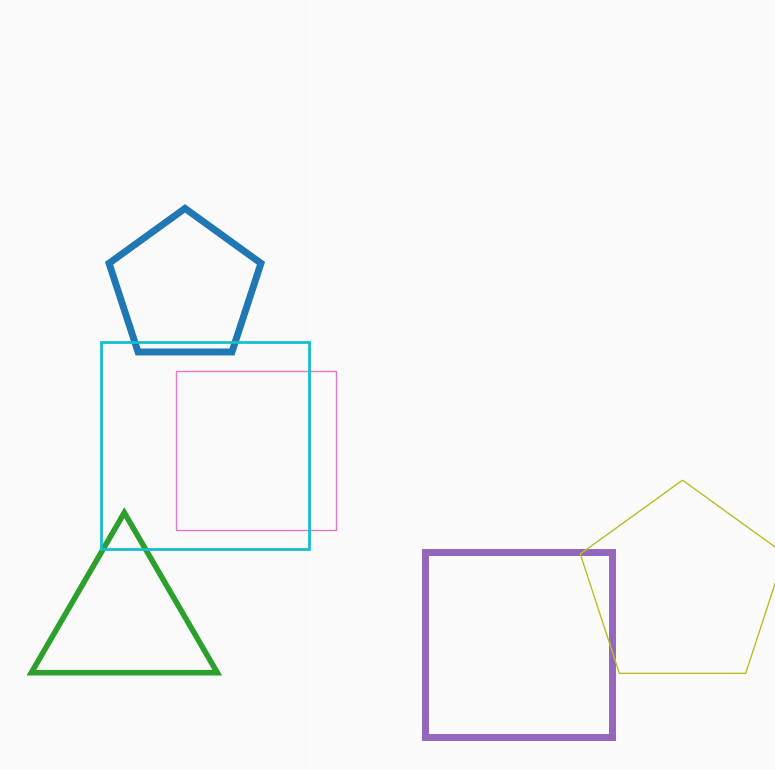[{"shape": "pentagon", "thickness": 2.5, "radius": 0.52, "center": [0.239, 0.626]}, {"shape": "triangle", "thickness": 2, "radius": 0.69, "center": [0.16, 0.196]}, {"shape": "square", "thickness": 2.5, "radius": 0.6, "center": [0.668, 0.163]}, {"shape": "square", "thickness": 0.5, "radius": 0.52, "center": [0.331, 0.415]}, {"shape": "pentagon", "thickness": 0.5, "radius": 0.69, "center": [0.881, 0.238]}, {"shape": "square", "thickness": 1, "radius": 0.67, "center": [0.264, 0.421]}]